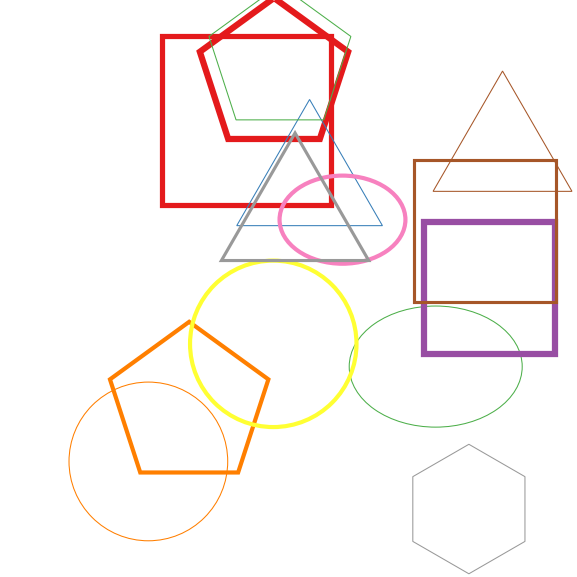[{"shape": "square", "thickness": 2.5, "radius": 0.73, "center": [0.427, 0.79]}, {"shape": "pentagon", "thickness": 3, "radius": 0.68, "center": [0.474, 0.868]}, {"shape": "triangle", "thickness": 0.5, "radius": 0.73, "center": [0.536, 0.681]}, {"shape": "oval", "thickness": 0.5, "radius": 0.75, "center": [0.754, 0.364]}, {"shape": "pentagon", "thickness": 0.5, "radius": 0.65, "center": [0.485, 0.896]}, {"shape": "square", "thickness": 3, "radius": 0.57, "center": [0.847, 0.501]}, {"shape": "pentagon", "thickness": 2, "radius": 0.72, "center": [0.328, 0.298]}, {"shape": "circle", "thickness": 0.5, "radius": 0.69, "center": [0.257, 0.2]}, {"shape": "circle", "thickness": 2, "radius": 0.72, "center": [0.473, 0.404]}, {"shape": "triangle", "thickness": 0.5, "radius": 0.69, "center": [0.87, 0.737]}, {"shape": "square", "thickness": 1.5, "radius": 0.62, "center": [0.839, 0.599]}, {"shape": "oval", "thickness": 2, "radius": 0.54, "center": [0.593, 0.619]}, {"shape": "hexagon", "thickness": 0.5, "radius": 0.56, "center": [0.812, 0.118]}, {"shape": "triangle", "thickness": 1.5, "radius": 0.74, "center": [0.511, 0.622]}]